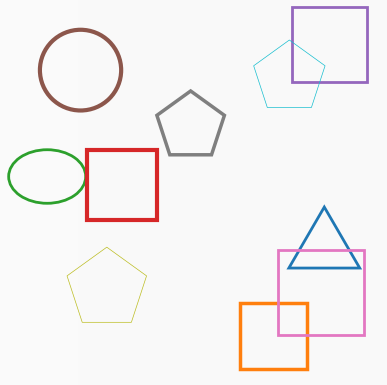[{"shape": "triangle", "thickness": 2, "radius": 0.53, "center": [0.837, 0.357]}, {"shape": "square", "thickness": 2.5, "radius": 0.43, "center": [0.706, 0.127]}, {"shape": "oval", "thickness": 2, "radius": 0.5, "center": [0.122, 0.542]}, {"shape": "square", "thickness": 3, "radius": 0.45, "center": [0.315, 0.52]}, {"shape": "square", "thickness": 2, "radius": 0.49, "center": [0.85, 0.885]}, {"shape": "circle", "thickness": 3, "radius": 0.52, "center": [0.208, 0.818]}, {"shape": "square", "thickness": 2, "radius": 0.55, "center": [0.828, 0.241]}, {"shape": "pentagon", "thickness": 2.5, "radius": 0.46, "center": [0.492, 0.672]}, {"shape": "pentagon", "thickness": 0.5, "radius": 0.54, "center": [0.276, 0.25]}, {"shape": "pentagon", "thickness": 0.5, "radius": 0.48, "center": [0.747, 0.799]}]